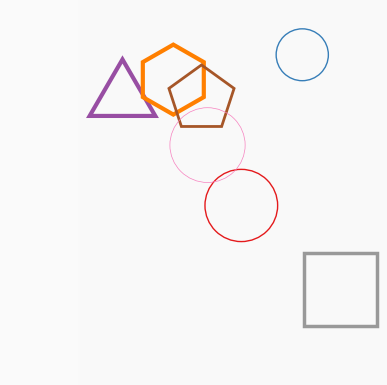[{"shape": "circle", "thickness": 1, "radius": 0.47, "center": [0.623, 0.466]}, {"shape": "circle", "thickness": 1, "radius": 0.34, "center": [0.78, 0.858]}, {"shape": "triangle", "thickness": 3, "radius": 0.49, "center": [0.316, 0.748]}, {"shape": "hexagon", "thickness": 3, "radius": 0.45, "center": [0.447, 0.793]}, {"shape": "pentagon", "thickness": 2, "radius": 0.44, "center": [0.52, 0.743]}, {"shape": "circle", "thickness": 0.5, "radius": 0.49, "center": [0.536, 0.623]}, {"shape": "square", "thickness": 2.5, "radius": 0.48, "center": [0.879, 0.248]}]